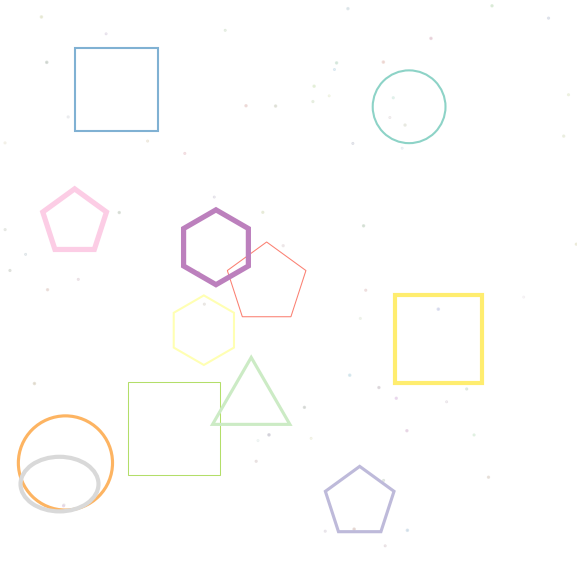[{"shape": "circle", "thickness": 1, "radius": 0.32, "center": [0.708, 0.814]}, {"shape": "hexagon", "thickness": 1, "radius": 0.3, "center": [0.353, 0.427]}, {"shape": "pentagon", "thickness": 1.5, "radius": 0.31, "center": [0.623, 0.129]}, {"shape": "pentagon", "thickness": 0.5, "radius": 0.36, "center": [0.462, 0.509]}, {"shape": "square", "thickness": 1, "radius": 0.36, "center": [0.202, 0.844]}, {"shape": "circle", "thickness": 1.5, "radius": 0.41, "center": [0.113, 0.197]}, {"shape": "square", "thickness": 0.5, "radius": 0.4, "center": [0.301, 0.257]}, {"shape": "pentagon", "thickness": 2.5, "radius": 0.29, "center": [0.129, 0.614]}, {"shape": "oval", "thickness": 2, "radius": 0.34, "center": [0.103, 0.161]}, {"shape": "hexagon", "thickness": 2.5, "radius": 0.32, "center": [0.374, 0.571]}, {"shape": "triangle", "thickness": 1.5, "radius": 0.39, "center": [0.435, 0.303]}, {"shape": "square", "thickness": 2, "radius": 0.38, "center": [0.759, 0.412]}]